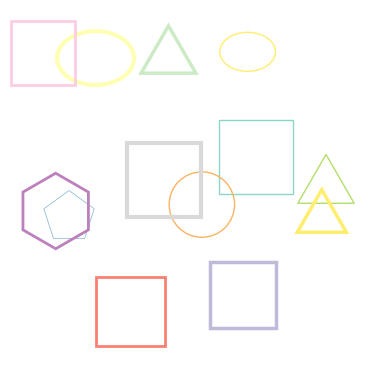[{"shape": "square", "thickness": 1, "radius": 0.48, "center": [0.664, 0.592]}, {"shape": "oval", "thickness": 3, "radius": 0.5, "center": [0.248, 0.849]}, {"shape": "square", "thickness": 2.5, "radius": 0.43, "center": [0.631, 0.233]}, {"shape": "square", "thickness": 2, "radius": 0.45, "center": [0.339, 0.191]}, {"shape": "pentagon", "thickness": 0.5, "radius": 0.34, "center": [0.179, 0.436]}, {"shape": "circle", "thickness": 1, "radius": 0.42, "center": [0.524, 0.469]}, {"shape": "triangle", "thickness": 1, "radius": 0.42, "center": [0.847, 0.514]}, {"shape": "square", "thickness": 2, "radius": 0.41, "center": [0.111, 0.862]}, {"shape": "square", "thickness": 3, "radius": 0.48, "center": [0.426, 0.532]}, {"shape": "hexagon", "thickness": 2, "radius": 0.49, "center": [0.145, 0.452]}, {"shape": "triangle", "thickness": 2.5, "radius": 0.41, "center": [0.438, 0.851]}, {"shape": "triangle", "thickness": 2.5, "radius": 0.37, "center": [0.836, 0.434]}, {"shape": "oval", "thickness": 1, "radius": 0.36, "center": [0.643, 0.865]}]